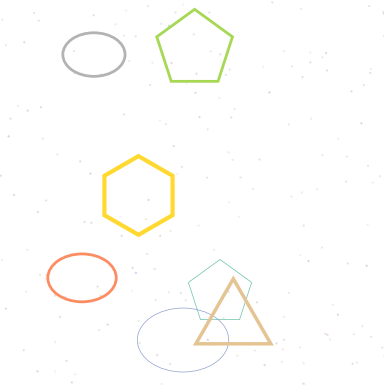[{"shape": "pentagon", "thickness": 0.5, "radius": 0.43, "center": [0.571, 0.24]}, {"shape": "oval", "thickness": 2, "radius": 0.44, "center": [0.213, 0.278]}, {"shape": "oval", "thickness": 0.5, "radius": 0.59, "center": [0.475, 0.117]}, {"shape": "pentagon", "thickness": 2, "radius": 0.52, "center": [0.506, 0.872]}, {"shape": "hexagon", "thickness": 3, "radius": 0.51, "center": [0.36, 0.492]}, {"shape": "triangle", "thickness": 2.5, "radius": 0.56, "center": [0.606, 0.163]}, {"shape": "oval", "thickness": 2, "radius": 0.4, "center": [0.244, 0.858]}]